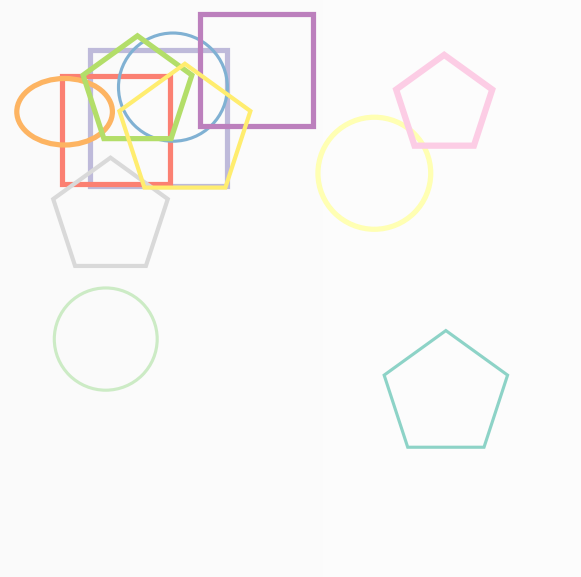[{"shape": "pentagon", "thickness": 1.5, "radius": 0.56, "center": [0.767, 0.315]}, {"shape": "circle", "thickness": 2.5, "radius": 0.49, "center": [0.644, 0.699]}, {"shape": "square", "thickness": 2.5, "radius": 0.59, "center": [0.273, 0.795]}, {"shape": "square", "thickness": 2.5, "radius": 0.47, "center": [0.199, 0.774]}, {"shape": "circle", "thickness": 1.5, "radius": 0.47, "center": [0.298, 0.848]}, {"shape": "oval", "thickness": 2.5, "radius": 0.41, "center": [0.111, 0.806]}, {"shape": "pentagon", "thickness": 2.5, "radius": 0.49, "center": [0.237, 0.839]}, {"shape": "pentagon", "thickness": 3, "radius": 0.43, "center": [0.764, 0.817]}, {"shape": "pentagon", "thickness": 2, "radius": 0.52, "center": [0.19, 0.622]}, {"shape": "square", "thickness": 2.5, "radius": 0.48, "center": [0.441, 0.877]}, {"shape": "circle", "thickness": 1.5, "radius": 0.44, "center": [0.182, 0.412]}, {"shape": "pentagon", "thickness": 2, "radius": 0.59, "center": [0.318, 0.77]}]